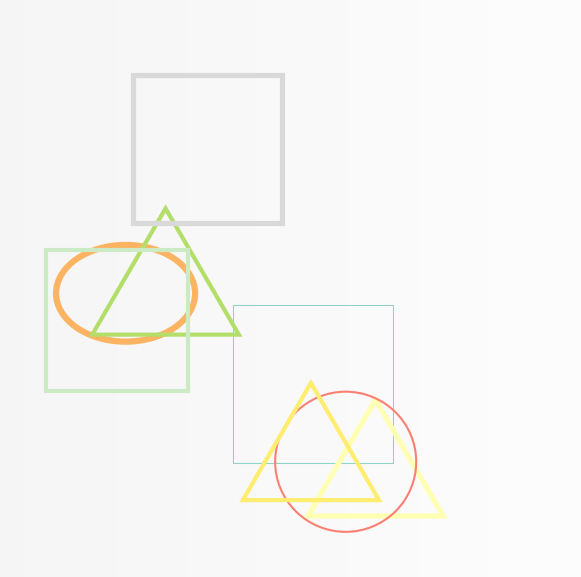[{"shape": "square", "thickness": 0.5, "radius": 0.69, "center": [0.538, 0.334]}, {"shape": "triangle", "thickness": 2.5, "radius": 0.67, "center": [0.646, 0.173]}, {"shape": "circle", "thickness": 1, "radius": 0.61, "center": [0.595, 0.2]}, {"shape": "oval", "thickness": 3, "radius": 0.6, "center": [0.216, 0.491]}, {"shape": "triangle", "thickness": 2, "radius": 0.73, "center": [0.285, 0.493]}, {"shape": "square", "thickness": 2.5, "radius": 0.64, "center": [0.357, 0.741]}, {"shape": "square", "thickness": 2, "radius": 0.61, "center": [0.201, 0.444]}, {"shape": "triangle", "thickness": 2, "radius": 0.68, "center": [0.535, 0.201]}]